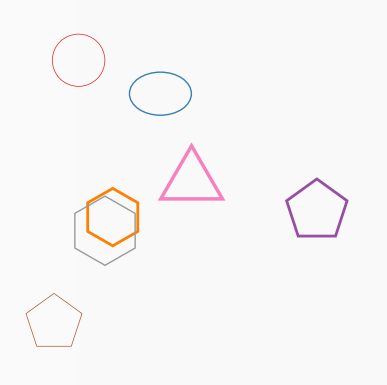[{"shape": "circle", "thickness": 0.5, "radius": 0.34, "center": [0.203, 0.844]}, {"shape": "oval", "thickness": 1, "radius": 0.4, "center": [0.414, 0.757]}, {"shape": "pentagon", "thickness": 2, "radius": 0.41, "center": [0.818, 0.453]}, {"shape": "hexagon", "thickness": 2, "radius": 0.37, "center": [0.291, 0.436]}, {"shape": "pentagon", "thickness": 0.5, "radius": 0.38, "center": [0.139, 0.162]}, {"shape": "triangle", "thickness": 2.5, "radius": 0.46, "center": [0.494, 0.529]}, {"shape": "hexagon", "thickness": 1, "radius": 0.45, "center": [0.271, 0.401]}]